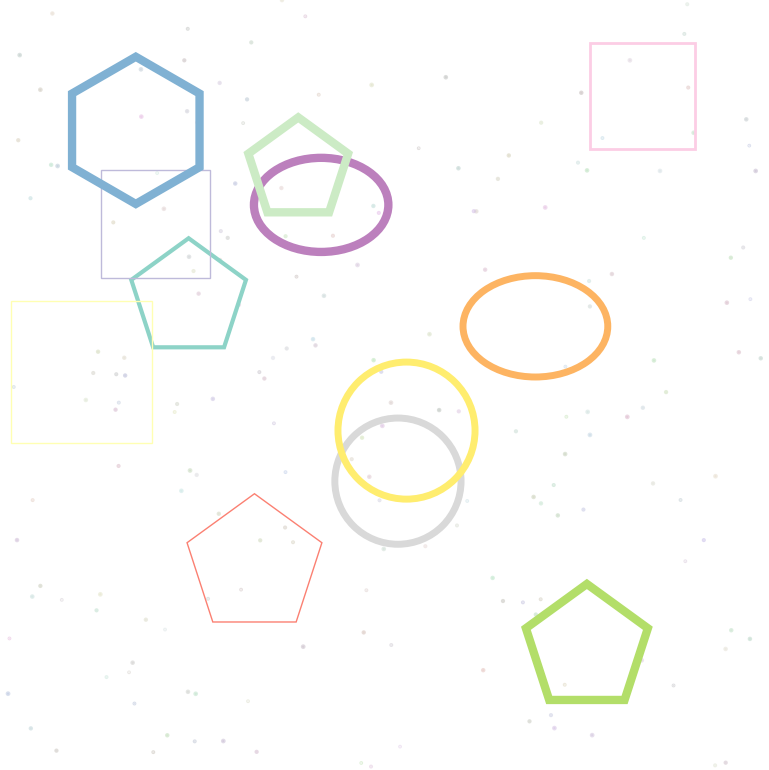[{"shape": "pentagon", "thickness": 1.5, "radius": 0.39, "center": [0.245, 0.612]}, {"shape": "square", "thickness": 0.5, "radius": 0.46, "center": [0.106, 0.517]}, {"shape": "square", "thickness": 0.5, "radius": 0.35, "center": [0.202, 0.709]}, {"shape": "pentagon", "thickness": 0.5, "radius": 0.46, "center": [0.33, 0.267]}, {"shape": "hexagon", "thickness": 3, "radius": 0.48, "center": [0.176, 0.831]}, {"shape": "oval", "thickness": 2.5, "radius": 0.47, "center": [0.695, 0.576]}, {"shape": "pentagon", "thickness": 3, "radius": 0.42, "center": [0.762, 0.158]}, {"shape": "square", "thickness": 1, "radius": 0.34, "center": [0.835, 0.875]}, {"shape": "circle", "thickness": 2.5, "radius": 0.41, "center": [0.517, 0.375]}, {"shape": "oval", "thickness": 3, "radius": 0.44, "center": [0.417, 0.734]}, {"shape": "pentagon", "thickness": 3, "radius": 0.34, "center": [0.387, 0.779]}, {"shape": "circle", "thickness": 2.5, "radius": 0.45, "center": [0.528, 0.441]}]